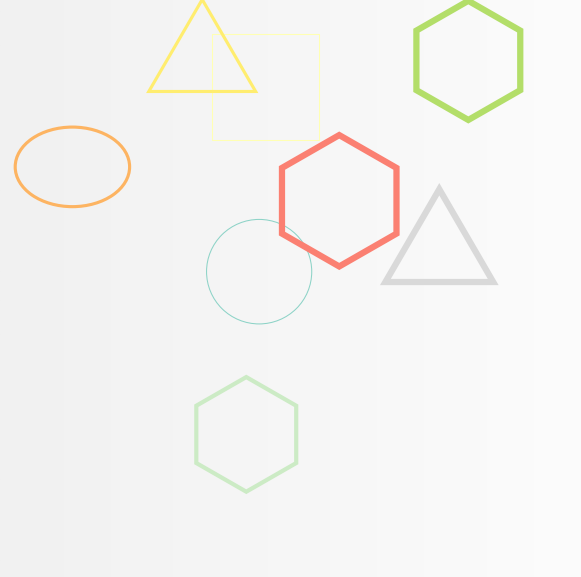[{"shape": "circle", "thickness": 0.5, "radius": 0.45, "center": [0.446, 0.529]}, {"shape": "square", "thickness": 0.5, "radius": 0.46, "center": [0.458, 0.849]}, {"shape": "hexagon", "thickness": 3, "radius": 0.57, "center": [0.584, 0.651]}, {"shape": "oval", "thickness": 1.5, "radius": 0.49, "center": [0.125, 0.71]}, {"shape": "hexagon", "thickness": 3, "radius": 0.52, "center": [0.806, 0.895]}, {"shape": "triangle", "thickness": 3, "radius": 0.54, "center": [0.756, 0.564]}, {"shape": "hexagon", "thickness": 2, "radius": 0.5, "center": [0.424, 0.247]}, {"shape": "triangle", "thickness": 1.5, "radius": 0.53, "center": [0.348, 0.894]}]